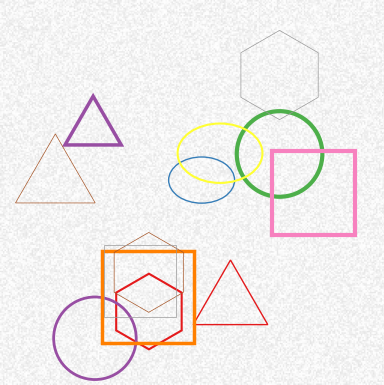[{"shape": "triangle", "thickness": 1, "radius": 0.56, "center": [0.599, 0.213]}, {"shape": "hexagon", "thickness": 1.5, "radius": 0.49, "center": [0.387, 0.191]}, {"shape": "oval", "thickness": 1, "radius": 0.43, "center": [0.524, 0.532]}, {"shape": "circle", "thickness": 3, "radius": 0.56, "center": [0.726, 0.6]}, {"shape": "triangle", "thickness": 2.5, "radius": 0.42, "center": [0.242, 0.666]}, {"shape": "circle", "thickness": 2, "radius": 0.54, "center": [0.247, 0.121]}, {"shape": "square", "thickness": 2.5, "radius": 0.59, "center": [0.385, 0.228]}, {"shape": "oval", "thickness": 1.5, "radius": 0.55, "center": [0.571, 0.602]}, {"shape": "triangle", "thickness": 0.5, "radius": 0.6, "center": [0.144, 0.533]}, {"shape": "hexagon", "thickness": 0.5, "radius": 0.52, "center": [0.386, 0.292]}, {"shape": "square", "thickness": 3, "radius": 0.54, "center": [0.815, 0.499]}, {"shape": "hexagon", "thickness": 0.5, "radius": 0.58, "center": [0.726, 0.805]}, {"shape": "square", "thickness": 0.5, "radius": 0.47, "center": [0.363, 0.271]}]